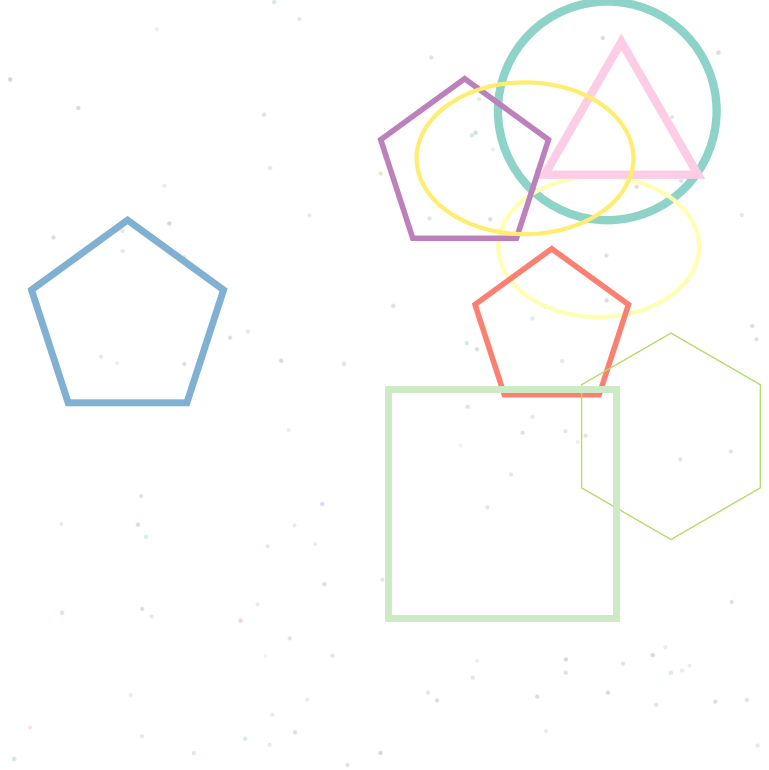[{"shape": "circle", "thickness": 3, "radius": 0.71, "center": [0.789, 0.856]}, {"shape": "oval", "thickness": 1.5, "radius": 0.65, "center": [0.777, 0.68]}, {"shape": "pentagon", "thickness": 2, "radius": 0.52, "center": [0.717, 0.572]}, {"shape": "pentagon", "thickness": 2.5, "radius": 0.66, "center": [0.166, 0.583]}, {"shape": "hexagon", "thickness": 0.5, "radius": 0.67, "center": [0.871, 0.433]}, {"shape": "triangle", "thickness": 3, "radius": 0.57, "center": [0.807, 0.831]}, {"shape": "pentagon", "thickness": 2, "radius": 0.57, "center": [0.603, 0.783]}, {"shape": "square", "thickness": 2.5, "radius": 0.74, "center": [0.652, 0.346]}, {"shape": "oval", "thickness": 1.5, "radius": 0.7, "center": [0.682, 0.794]}]